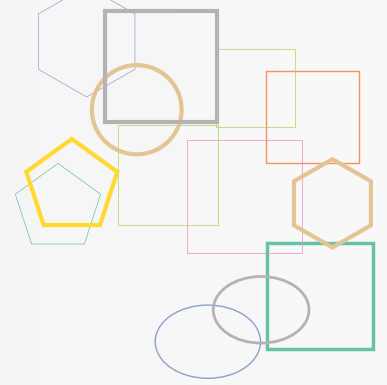[{"shape": "square", "thickness": 2.5, "radius": 0.68, "center": [0.827, 0.231]}, {"shape": "pentagon", "thickness": 0.5, "radius": 0.58, "center": [0.15, 0.46]}, {"shape": "square", "thickness": 1, "radius": 0.6, "center": [0.807, 0.697]}, {"shape": "oval", "thickness": 1, "radius": 0.68, "center": [0.536, 0.112]}, {"shape": "hexagon", "thickness": 0.5, "radius": 0.72, "center": [0.224, 0.892]}, {"shape": "square", "thickness": 0.5, "radius": 0.74, "center": [0.631, 0.49]}, {"shape": "square", "thickness": 0.5, "radius": 0.65, "center": [0.433, 0.546]}, {"shape": "square", "thickness": 0.5, "radius": 0.51, "center": [0.659, 0.771]}, {"shape": "pentagon", "thickness": 3, "radius": 0.62, "center": [0.185, 0.515]}, {"shape": "hexagon", "thickness": 3, "radius": 0.57, "center": [0.858, 0.472]}, {"shape": "circle", "thickness": 3, "radius": 0.58, "center": [0.353, 0.715]}, {"shape": "square", "thickness": 3, "radius": 0.72, "center": [0.416, 0.827]}, {"shape": "oval", "thickness": 2, "radius": 0.62, "center": [0.674, 0.195]}]